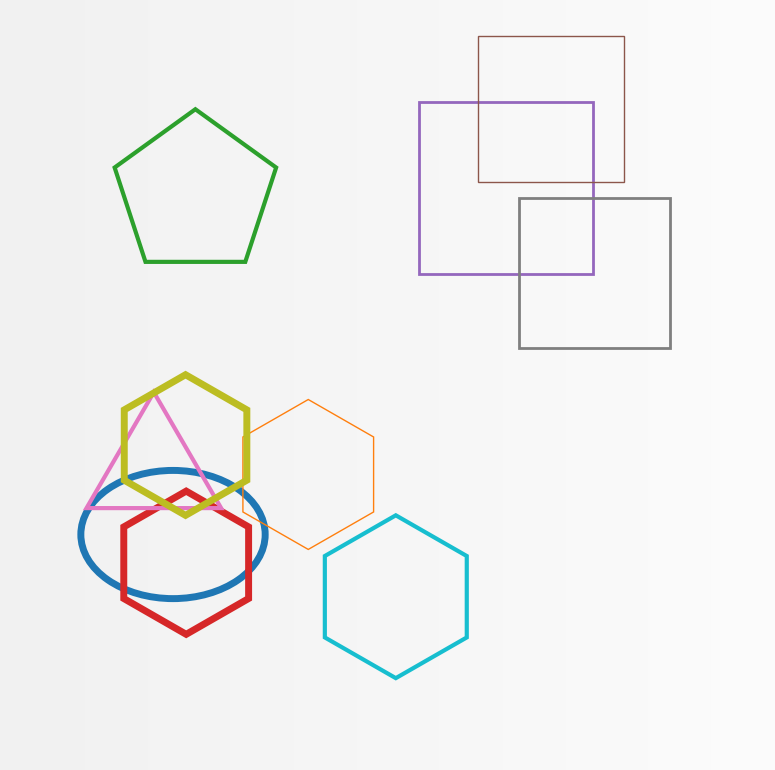[{"shape": "oval", "thickness": 2.5, "radius": 0.59, "center": [0.223, 0.306]}, {"shape": "hexagon", "thickness": 0.5, "radius": 0.49, "center": [0.398, 0.384]}, {"shape": "pentagon", "thickness": 1.5, "radius": 0.55, "center": [0.252, 0.749]}, {"shape": "hexagon", "thickness": 2.5, "radius": 0.46, "center": [0.24, 0.269]}, {"shape": "square", "thickness": 1, "radius": 0.56, "center": [0.653, 0.756]}, {"shape": "square", "thickness": 0.5, "radius": 0.47, "center": [0.711, 0.859]}, {"shape": "triangle", "thickness": 1.5, "radius": 0.5, "center": [0.198, 0.39]}, {"shape": "square", "thickness": 1, "radius": 0.49, "center": [0.767, 0.645]}, {"shape": "hexagon", "thickness": 2.5, "radius": 0.46, "center": [0.239, 0.422]}, {"shape": "hexagon", "thickness": 1.5, "radius": 0.53, "center": [0.511, 0.225]}]